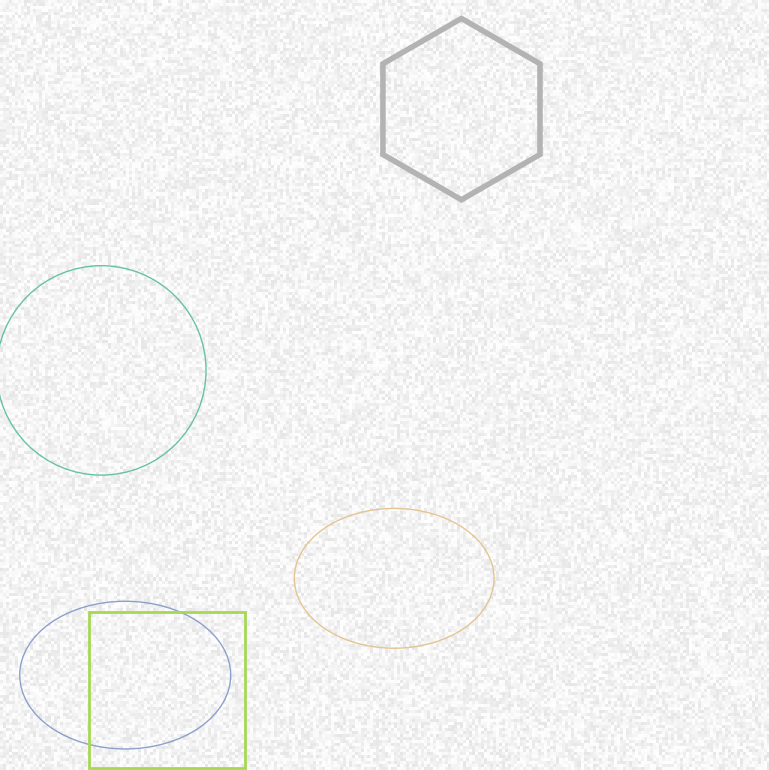[{"shape": "circle", "thickness": 0.5, "radius": 0.68, "center": [0.132, 0.519]}, {"shape": "oval", "thickness": 0.5, "radius": 0.68, "center": [0.163, 0.123]}, {"shape": "square", "thickness": 1, "radius": 0.51, "center": [0.217, 0.104]}, {"shape": "oval", "thickness": 0.5, "radius": 0.65, "center": [0.512, 0.249]}, {"shape": "hexagon", "thickness": 2, "radius": 0.59, "center": [0.599, 0.858]}]